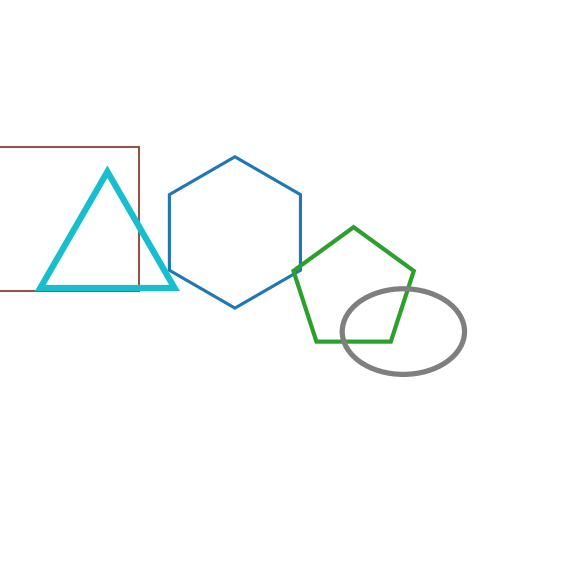[{"shape": "hexagon", "thickness": 1.5, "radius": 0.66, "center": [0.407, 0.597]}, {"shape": "pentagon", "thickness": 2, "radius": 0.55, "center": [0.612, 0.496]}, {"shape": "square", "thickness": 1, "radius": 0.62, "center": [0.116, 0.619]}, {"shape": "oval", "thickness": 2.5, "radius": 0.53, "center": [0.698, 0.425]}, {"shape": "triangle", "thickness": 3, "radius": 0.67, "center": [0.186, 0.568]}]